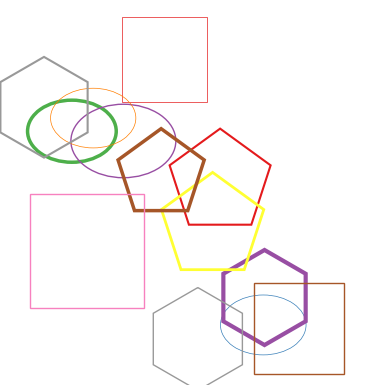[{"shape": "square", "thickness": 0.5, "radius": 0.55, "center": [0.426, 0.844]}, {"shape": "pentagon", "thickness": 1.5, "radius": 0.69, "center": [0.572, 0.528]}, {"shape": "oval", "thickness": 0.5, "radius": 0.56, "center": [0.684, 0.156]}, {"shape": "oval", "thickness": 2.5, "radius": 0.58, "center": [0.187, 0.659]}, {"shape": "hexagon", "thickness": 3, "radius": 0.62, "center": [0.687, 0.227]}, {"shape": "oval", "thickness": 1, "radius": 0.68, "center": [0.32, 0.634]}, {"shape": "oval", "thickness": 0.5, "radius": 0.55, "center": [0.242, 0.693]}, {"shape": "pentagon", "thickness": 2, "radius": 0.7, "center": [0.552, 0.413]}, {"shape": "pentagon", "thickness": 2.5, "radius": 0.59, "center": [0.419, 0.548]}, {"shape": "square", "thickness": 1, "radius": 0.58, "center": [0.777, 0.147]}, {"shape": "square", "thickness": 1, "radius": 0.74, "center": [0.226, 0.348]}, {"shape": "hexagon", "thickness": 1.5, "radius": 0.65, "center": [0.114, 0.721]}, {"shape": "hexagon", "thickness": 1, "radius": 0.67, "center": [0.514, 0.119]}]